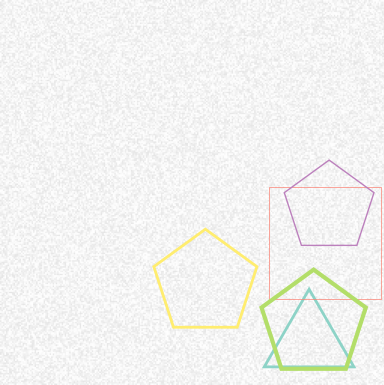[{"shape": "triangle", "thickness": 2, "radius": 0.67, "center": [0.803, 0.114]}, {"shape": "square", "thickness": 0.5, "radius": 0.73, "center": [0.844, 0.368]}, {"shape": "pentagon", "thickness": 3, "radius": 0.71, "center": [0.815, 0.157]}, {"shape": "pentagon", "thickness": 1, "radius": 0.61, "center": [0.855, 0.462]}, {"shape": "pentagon", "thickness": 2, "radius": 0.7, "center": [0.533, 0.264]}]